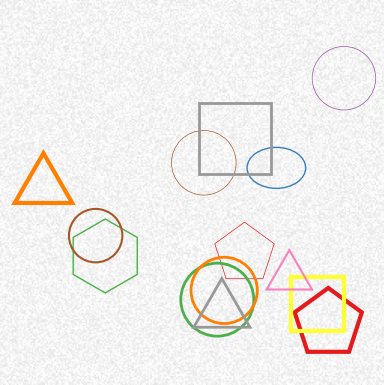[{"shape": "pentagon", "thickness": 0.5, "radius": 0.41, "center": [0.635, 0.342]}, {"shape": "pentagon", "thickness": 3, "radius": 0.46, "center": [0.853, 0.16]}, {"shape": "oval", "thickness": 1, "radius": 0.38, "center": [0.718, 0.564]}, {"shape": "hexagon", "thickness": 1, "radius": 0.48, "center": [0.273, 0.335]}, {"shape": "circle", "thickness": 2, "radius": 0.47, "center": [0.564, 0.222]}, {"shape": "circle", "thickness": 0.5, "radius": 0.41, "center": [0.893, 0.797]}, {"shape": "circle", "thickness": 2, "radius": 0.43, "center": [0.582, 0.246]}, {"shape": "triangle", "thickness": 3, "radius": 0.43, "center": [0.113, 0.516]}, {"shape": "square", "thickness": 3, "radius": 0.35, "center": [0.825, 0.211]}, {"shape": "circle", "thickness": 0.5, "radius": 0.42, "center": [0.529, 0.577]}, {"shape": "circle", "thickness": 1.5, "radius": 0.35, "center": [0.248, 0.388]}, {"shape": "triangle", "thickness": 1.5, "radius": 0.34, "center": [0.751, 0.282]}, {"shape": "square", "thickness": 2, "radius": 0.46, "center": [0.61, 0.64]}, {"shape": "triangle", "thickness": 2, "radius": 0.42, "center": [0.576, 0.192]}]